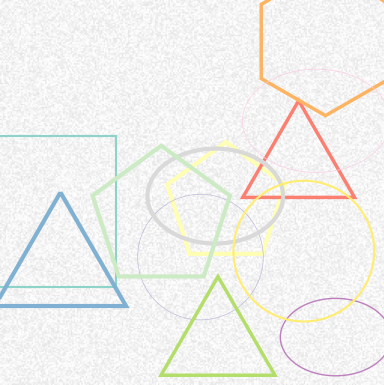[{"shape": "square", "thickness": 1.5, "radius": 0.98, "center": [0.104, 0.45]}, {"shape": "pentagon", "thickness": 3, "radius": 0.8, "center": [0.587, 0.471]}, {"shape": "circle", "thickness": 0.5, "radius": 0.82, "center": [0.521, 0.332]}, {"shape": "triangle", "thickness": 2.5, "radius": 0.84, "center": [0.776, 0.571]}, {"shape": "triangle", "thickness": 3, "radius": 0.98, "center": [0.157, 0.304]}, {"shape": "hexagon", "thickness": 2.5, "radius": 0.96, "center": [0.845, 0.892]}, {"shape": "triangle", "thickness": 2.5, "radius": 0.85, "center": [0.566, 0.111]}, {"shape": "oval", "thickness": 0.5, "radius": 0.96, "center": [0.821, 0.686]}, {"shape": "oval", "thickness": 3, "radius": 0.88, "center": [0.559, 0.491]}, {"shape": "oval", "thickness": 1, "radius": 0.72, "center": [0.872, 0.124]}, {"shape": "pentagon", "thickness": 3, "radius": 0.94, "center": [0.419, 0.434]}, {"shape": "circle", "thickness": 1.5, "radius": 0.91, "center": [0.789, 0.348]}]